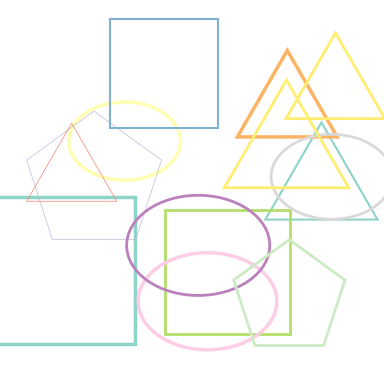[{"shape": "square", "thickness": 2.5, "radius": 0.95, "center": [0.16, 0.298]}, {"shape": "triangle", "thickness": 1.5, "radius": 0.84, "center": [0.835, 0.514]}, {"shape": "oval", "thickness": 2.5, "radius": 0.73, "center": [0.324, 0.634]}, {"shape": "pentagon", "thickness": 0.5, "radius": 0.92, "center": [0.244, 0.527]}, {"shape": "triangle", "thickness": 0.5, "radius": 0.68, "center": [0.186, 0.545]}, {"shape": "square", "thickness": 1.5, "radius": 0.7, "center": [0.426, 0.809]}, {"shape": "triangle", "thickness": 2.5, "radius": 0.75, "center": [0.746, 0.719]}, {"shape": "square", "thickness": 2, "radius": 0.81, "center": [0.592, 0.294]}, {"shape": "oval", "thickness": 2.5, "radius": 0.9, "center": [0.539, 0.218]}, {"shape": "oval", "thickness": 2, "radius": 0.79, "center": [0.862, 0.541]}, {"shape": "oval", "thickness": 2, "radius": 0.93, "center": [0.515, 0.363]}, {"shape": "pentagon", "thickness": 2, "radius": 0.76, "center": [0.751, 0.226]}, {"shape": "triangle", "thickness": 2, "radius": 0.93, "center": [0.744, 0.606]}, {"shape": "triangle", "thickness": 2, "radius": 0.74, "center": [0.871, 0.766]}]